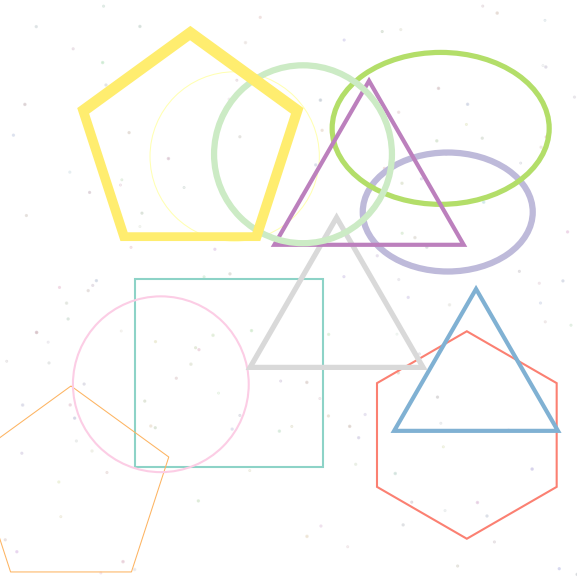[{"shape": "square", "thickness": 1, "radius": 0.81, "center": [0.396, 0.353]}, {"shape": "circle", "thickness": 0.5, "radius": 0.73, "center": [0.406, 0.728]}, {"shape": "oval", "thickness": 3, "radius": 0.74, "center": [0.775, 0.632]}, {"shape": "hexagon", "thickness": 1, "radius": 0.9, "center": [0.808, 0.246]}, {"shape": "triangle", "thickness": 2, "radius": 0.82, "center": [0.824, 0.335]}, {"shape": "pentagon", "thickness": 0.5, "radius": 0.89, "center": [0.123, 0.153]}, {"shape": "oval", "thickness": 2.5, "radius": 0.94, "center": [0.763, 0.777]}, {"shape": "circle", "thickness": 1, "radius": 0.76, "center": [0.278, 0.334]}, {"shape": "triangle", "thickness": 2.5, "radius": 0.86, "center": [0.583, 0.449]}, {"shape": "triangle", "thickness": 2, "radius": 0.95, "center": [0.639, 0.67]}, {"shape": "circle", "thickness": 3, "radius": 0.77, "center": [0.525, 0.732]}, {"shape": "pentagon", "thickness": 3, "radius": 1.0, "center": [0.33, 0.748]}, {"shape": "pentagon", "thickness": 3, "radius": 0.95, "center": [0.329, 0.746]}]